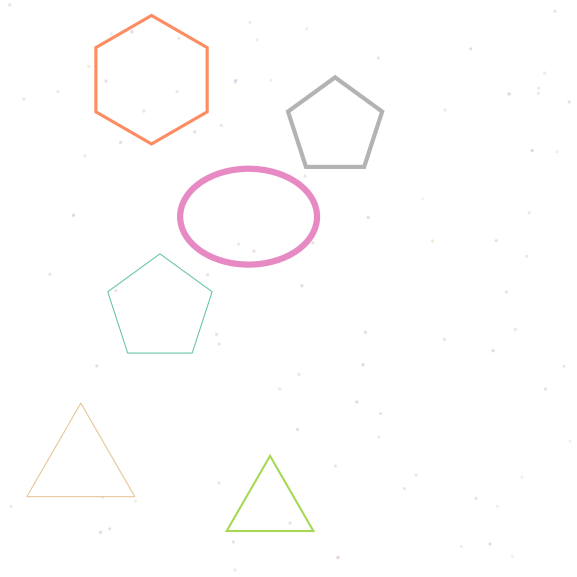[{"shape": "pentagon", "thickness": 0.5, "radius": 0.47, "center": [0.277, 0.465]}, {"shape": "hexagon", "thickness": 1.5, "radius": 0.56, "center": [0.262, 0.861]}, {"shape": "oval", "thickness": 3, "radius": 0.59, "center": [0.43, 0.624]}, {"shape": "triangle", "thickness": 1, "radius": 0.43, "center": [0.468, 0.123]}, {"shape": "triangle", "thickness": 0.5, "radius": 0.54, "center": [0.14, 0.193]}, {"shape": "pentagon", "thickness": 2, "radius": 0.43, "center": [0.58, 0.779]}]